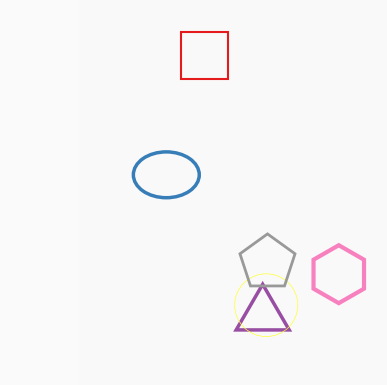[{"shape": "square", "thickness": 1.5, "radius": 0.31, "center": [0.527, 0.856]}, {"shape": "oval", "thickness": 2.5, "radius": 0.43, "center": [0.429, 0.546]}, {"shape": "triangle", "thickness": 2.5, "radius": 0.4, "center": [0.678, 0.183]}, {"shape": "circle", "thickness": 0.5, "radius": 0.41, "center": [0.687, 0.207]}, {"shape": "hexagon", "thickness": 3, "radius": 0.38, "center": [0.874, 0.288]}, {"shape": "pentagon", "thickness": 2, "radius": 0.37, "center": [0.69, 0.318]}]